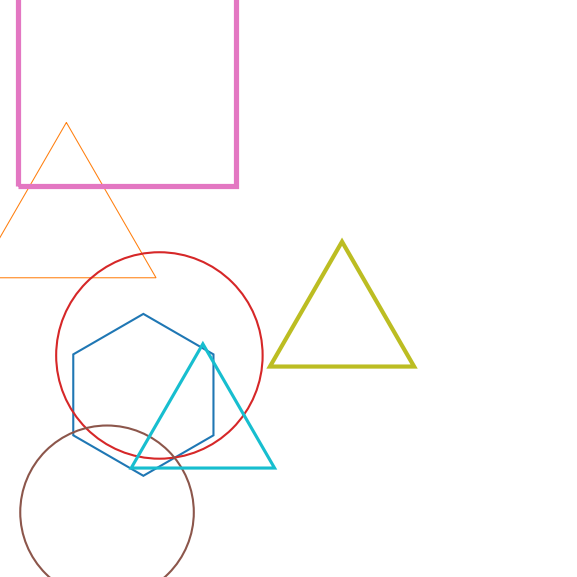[{"shape": "hexagon", "thickness": 1, "radius": 0.7, "center": [0.248, 0.315]}, {"shape": "triangle", "thickness": 0.5, "radius": 0.9, "center": [0.115, 0.608]}, {"shape": "circle", "thickness": 1, "radius": 0.89, "center": [0.276, 0.384]}, {"shape": "circle", "thickness": 1, "radius": 0.75, "center": [0.185, 0.112]}, {"shape": "square", "thickness": 2.5, "radius": 0.94, "center": [0.22, 0.866]}, {"shape": "triangle", "thickness": 2, "radius": 0.72, "center": [0.592, 0.436]}, {"shape": "triangle", "thickness": 1.5, "radius": 0.72, "center": [0.351, 0.26]}]